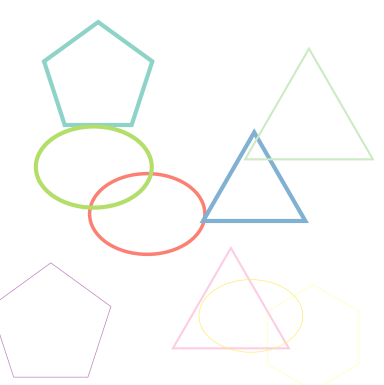[{"shape": "pentagon", "thickness": 3, "radius": 0.74, "center": [0.255, 0.795]}, {"shape": "hexagon", "thickness": 0.5, "radius": 0.69, "center": [0.813, 0.123]}, {"shape": "oval", "thickness": 2.5, "radius": 0.75, "center": [0.382, 0.444]}, {"shape": "triangle", "thickness": 3, "radius": 0.77, "center": [0.66, 0.503]}, {"shape": "oval", "thickness": 3, "radius": 0.75, "center": [0.244, 0.566]}, {"shape": "triangle", "thickness": 1.5, "radius": 0.87, "center": [0.6, 0.182]}, {"shape": "pentagon", "thickness": 0.5, "radius": 0.82, "center": [0.132, 0.153]}, {"shape": "triangle", "thickness": 1.5, "radius": 0.96, "center": [0.803, 0.682]}, {"shape": "oval", "thickness": 0.5, "radius": 0.67, "center": [0.652, 0.179]}]